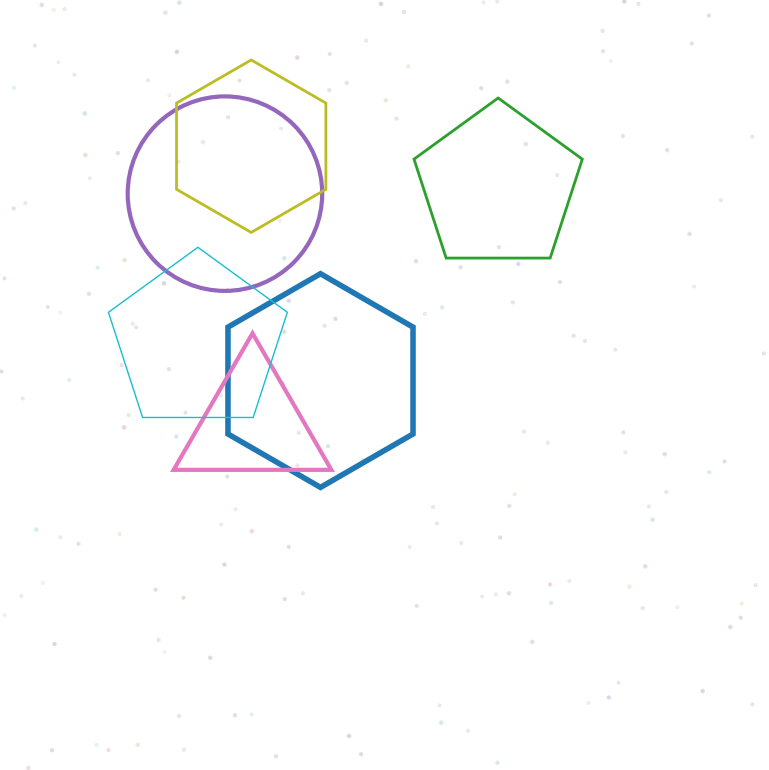[{"shape": "hexagon", "thickness": 2, "radius": 0.69, "center": [0.416, 0.506]}, {"shape": "pentagon", "thickness": 1, "radius": 0.57, "center": [0.647, 0.758]}, {"shape": "circle", "thickness": 1.5, "radius": 0.63, "center": [0.292, 0.749]}, {"shape": "triangle", "thickness": 1.5, "radius": 0.59, "center": [0.328, 0.449]}, {"shape": "hexagon", "thickness": 1, "radius": 0.56, "center": [0.326, 0.81]}, {"shape": "pentagon", "thickness": 0.5, "radius": 0.61, "center": [0.257, 0.557]}]